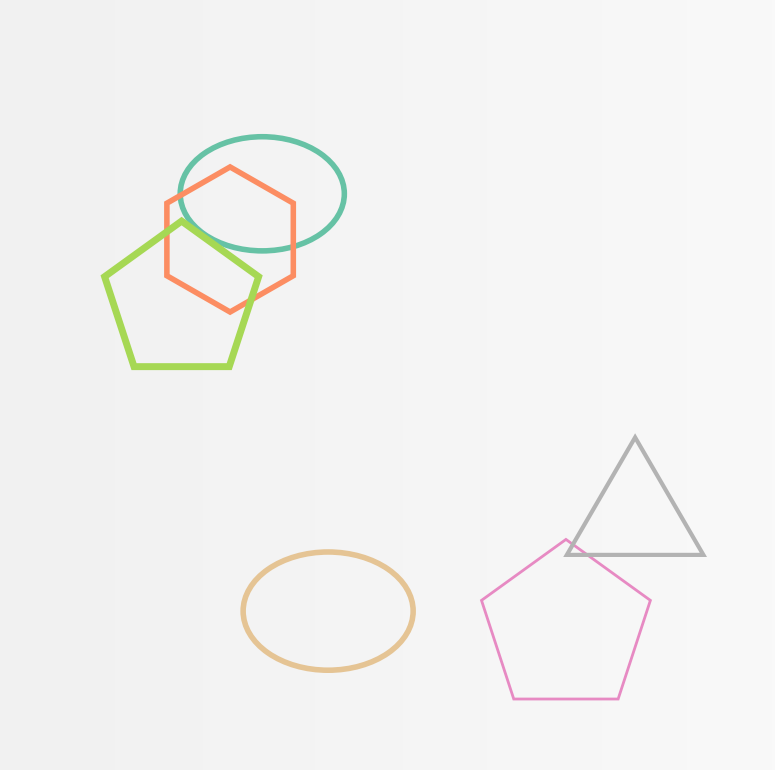[{"shape": "oval", "thickness": 2, "radius": 0.53, "center": [0.338, 0.748]}, {"shape": "hexagon", "thickness": 2, "radius": 0.47, "center": [0.297, 0.689]}, {"shape": "pentagon", "thickness": 1, "radius": 0.57, "center": [0.73, 0.185]}, {"shape": "pentagon", "thickness": 2.5, "radius": 0.52, "center": [0.234, 0.608]}, {"shape": "oval", "thickness": 2, "radius": 0.55, "center": [0.423, 0.206]}, {"shape": "triangle", "thickness": 1.5, "radius": 0.51, "center": [0.82, 0.33]}]